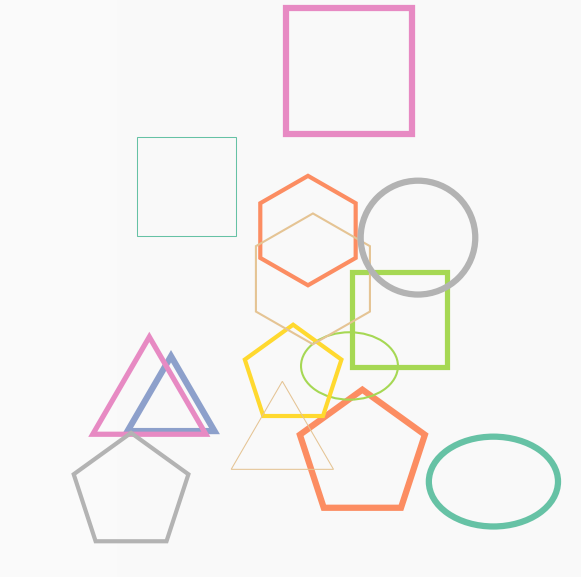[{"shape": "square", "thickness": 0.5, "radius": 0.43, "center": [0.321, 0.676]}, {"shape": "oval", "thickness": 3, "radius": 0.56, "center": [0.849, 0.165]}, {"shape": "hexagon", "thickness": 2, "radius": 0.47, "center": [0.53, 0.6]}, {"shape": "pentagon", "thickness": 3, "radius": 0.57, "center": [0.623, 0.211]}, {"shape": "triangle", "thickness": 3, "radius": 0.43, "center": [0.294, 0.296]}, {"shape": "square", "thickness": 3, "radius": 0.54, "center": [0.601, 0.875]}, {"shape": "triangle", "thickness": 2.5, "radius": 0.56, "center": [0.257, 0.303]}, {"shape": "square", "thickness": 2.5, "radius": 0.41, "center": [0.687, 0.446]}, {"shape": "oval", "thickness": 1, "radius": 0.42, "center": [0.601, 0.365]}, {"shape": "pentagon", "thickness": 2, "radius": 0.44, "center": [0.504, 0.349]}, {"shape": "hexagon", "thickness": 1, "radius": 0.57, "center": [0.538, 0.516]}, {"shape": "triangle", "thickness": 0.5, "radius": 0.51, "center": [0.486, 0.237]}, {"shape": "circle", "thickness": 3, "radius": 0.49, "center": [0.719, 0.588]}, {"shape": "pentagon", "thickness": 2, "radius": 0.52, "center": [0.225, 0.146]}]